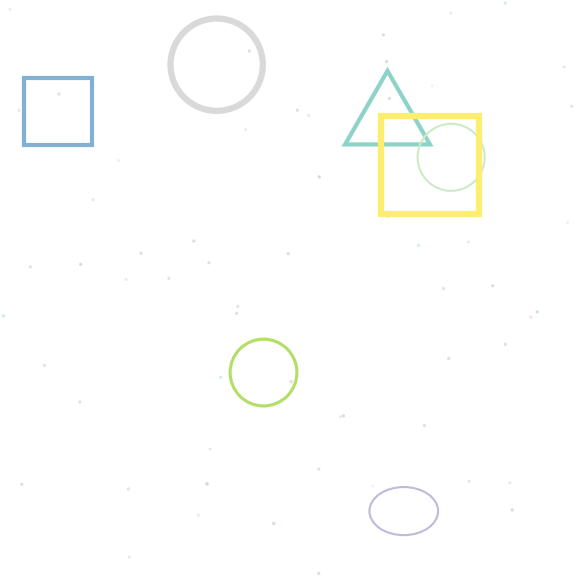[{"shape": "triangle", "thickness": 2, "radius": 0.42, "center": [0.671, 0.791]}, {"shape": "oval", "thickness": 1, "radius": 0.3, "center": [0.699, 0.114]}, {"shape": "square", "thickness": 2, "radius": 0.29, "center": [0.101, 0.806]}, {"shape": "circle", "thickness": 1.5, "radius": 0.29, "center": [0.456, 0.354]}, {"shape": "circle", "thickness": 3, "radius": 0.4, "center": [0.375, 0.887]}, {"shape": "circle", "thickness": 1, "radius": 0.29, "center": [0.781, 0.727]}, {"shape": "square", "thickness": 3, "radius": 0.42, "center": [0.745, 0.714]}]